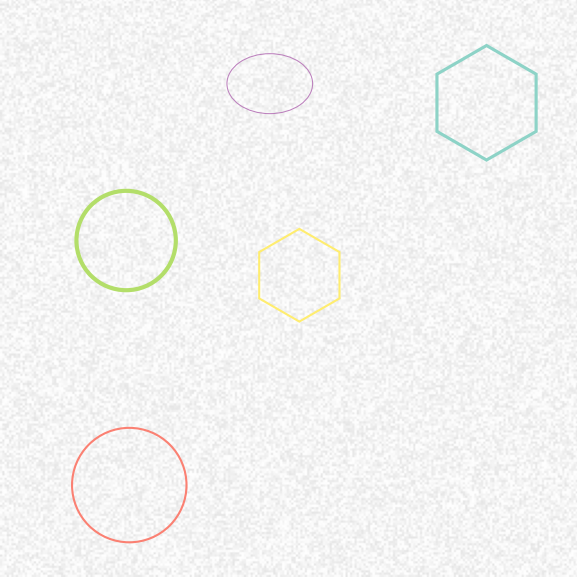[{"shape": "hexagon", "thickness": 1.5, "radius": 0.5, "center": [0.842, 0.821]}, {"shape": "circle", "thickness": 1, "radius": 0.5, "center": [0.224, 0.159]}, {"shape": "circle", "thickness": 2, "radius": 0.43, "center": [0.218, 0.583]}, {"shape": "oval", "thickness": 0.5, "radius": 0.37, "center": [0.467, 0.854]}, {"shape": "hexagon", "thickness": 1, "radius": 0.4, "center": [0.518, 0.523]}]